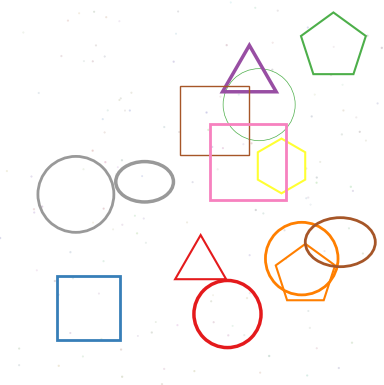[{"shape": "circle", "thickness": 2.5, "radius": 0.44, "center": [0.591, 0.184]}, {"shape": "triangle", "thickness": 1.5, "radius": 0.38, "center": [0.521, 0.313]}, {"shape": "square", "thickness": 2, "radius": 0.41, "center": [0.23, 0.201]}, {"shape": "circle", "thickness": 0.5, "radius": 0.47, "center": [0.673, 0.728]}, {"shape": "pentagon", "thickness": 1.5, "radius": 0.44, "center": [0.866, 0.879]}, {"shape": "triangle", "thickness": 2.5, "radius": 0.4, "center": [0.648, 0.802]}, {"shape": "pentagon", "thickness": 1.5, "radius": 0.4, "center": [0.793, 0.286]}, {"shape": "circle", "thickness": 2, "radius": 0.47, "center": [0.784, 0.328]}, {"shape": "hexagon", "thickness": 1.5, "radius": 0.36, "center": [0.731, 0.569]}, {"shape": "square", "thickness": 1, "radius": 0.44, "center": [0.557, 0.687]}, {"shape": "oval", "thickness": 2, "radius": 0.45, "center": [0.884, 0.371]}, {"shape": "square", "thickness": 2, "radius": 0.49, "center": [0.644, 0.578]}, {"shape": "circle", "thickness": 2, "radius": 0.49, "center": [0.197, 0.495]}, {"shape": "oval", "thickness": 2.5, "radius": 0.37, "center": [0.376, 0.528]}]